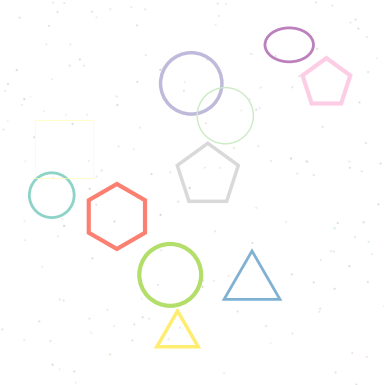[{"shape": "circle", "thickness": 2, "radius": 0.29, "center": [0.134, 0.493]}, {"shape": "square", "thickness": 0.5, "radius": 0.38, "center": [0.167, 0.613]}, {"shape": "circle", "thickness": 2.5, "radius": 0.4, "center": [0.497, 0.783]}, {"shape": "hexagon", "thickness": 3, "radius": 0.42, "center": [0.304, 0.438]}, {"shape": "triangle", "thickness": 2, "radius": 0.42, "center": [0.655, 0.264]}, {"shape": "circle", "thickness": 3, "radius": 0.4, "center": [0.442, 0.286]}, {"shape": "pentagon", "thickness": 3, "radius": 0.33, "center": [0.848, 0.784]}, {"shape": "pentagon", "thickness": 2.5, "radius": 0.42, "center": [0.54, 0.545]}, {"shape": "oval", "thickness": 2, "radius": 0.31, "center": [0.751, 0.883]}, {"shape": "circle", "thickness": 1, "radius": 0.37, "center": [0.585, 0.7]}, {"shape": "triangle", "thickness": 2.5, "radius": 0.31, "center": [0.461, 0.13]}]